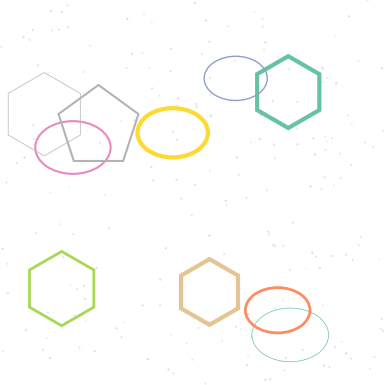[{"shape": "oval", "thickness": 0.5, "radius": 0.5, "center": [0.754, 0.13]}, {"shape": "hexagon", "thickness": 3, "radius": 0.47, "center": [0.749, 0.761]}, {"shape": "oval", "thickness": 2, "radius": 0.42, "center": [0.721, 0.194]}, {"shape": "oval", "thickness": 1, "radius": 0.41, "center": [0.612, 0.796]}, {"shape": "oval", "thickness": 1.5, "radius": 0.49, "center": [0.189, 0.617]}, {"shape": "hexagon", "thickness": 2, "radius": 0.48, "center": [0.16, 0.25]}, {"shape": "oval", "thickness": 3, "radius": 0.46, "center": [0.449, 0.655]}, {"shape": "hexagon", "thickness": 3, "radius": 0.43, "center": [0.544, 0.242]}, {"shape": "hexagon", "thickness": 0.5, "radius": 0.54, "center": [0.115, 0.703]}, {"shape": "pentagon", "thickness": 1.5, "radius": 0.55, "center": [0.256, 0.67]}]